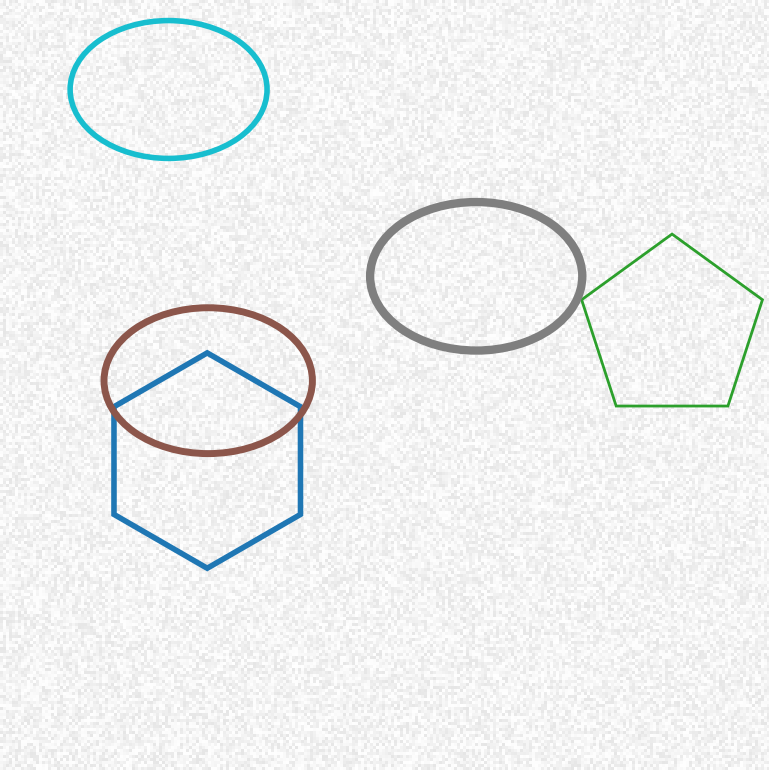[{"shape": "hexagon", "thickness": 2, "radius": 0.7, "center": [0.269, 0.402]}, {"shape": "pentagon", "thickness": 1, "radius": 0.62, "center": [0.873, 0.573]}, {"shape": "oval", "thickness": 2.5, "radius": 0.68, "center": [0.27, 0.506]}, {"shape": "oval", "thickness": 3, "radius": 0.69, "center": [0.618, 0.641]}, {"shape": "oval", "thickness": 2, "radius": 0.64, "center": [0.219, 0.884]}]